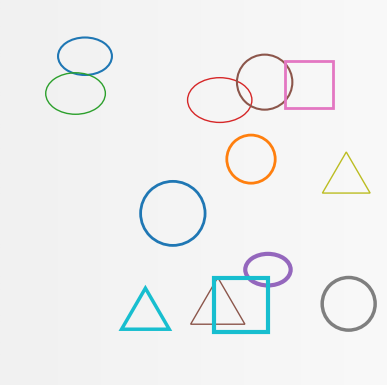[{"shape": "circle", "thickness": 2, "radius": 0.42, "center": [0.446, 0.446]}, {"shape": "oval", "thickness": 1.5, "radius": 0.35, "center": [0.219, 0.854]}, {"shape": "circle", "thickness": 2, "radius": 0.31, "center": [0.648, 0.587]}, {"shape": "oval", "thickness": 1, "radius": 0.38, "center": [0.195, 0.757]}, {"shape": "oval", "thickness": 1, "radius": 0.42, "center": [0.567, 0.74]}, {"shape": "oval", "thickness": 3, "radius": 0.29, "center": [0.692, 0.3]}, {"shape": "circle", "thickness": 1.5, "radius": 0.36, "center": [0.683, 0.787]}, {"shape": "triangle", "thickness": 1, "radius": 0.4, "center": [0.562, 0.198]}, {"shape": "square", "thickness": 2, "radius": 0.31, "center": [0.798, 0.782]}, {"shape": "circle", "thickness": 2.5, "radius": 0.34, "center": [0.9, 0.211]}, {"shape": "triangle", "thickness": 1, "radius": 0.36, "center": [0.894, 0.534]}, {"shape": "triangle", "thickness": 2.5, "radius": 0.36, "center": [0.375, 0.18]}, {"shape": "square", "thickness": 3, "radius": 0.35, "center": [0.622, 0.207]}]